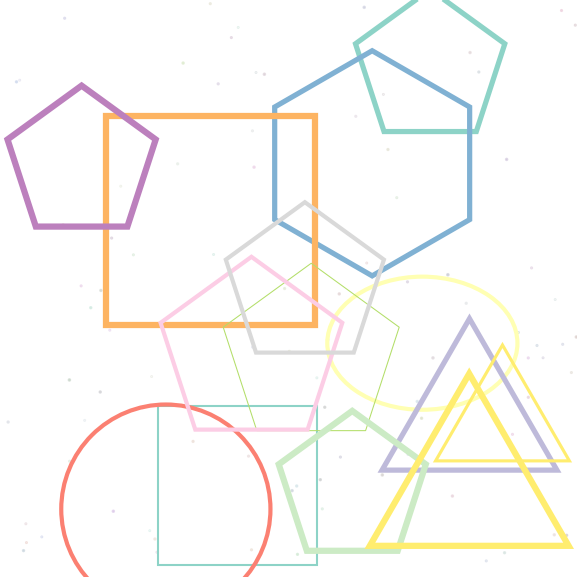[{"shape": "pentagon", "thickness": 2.5, "radius": 0.68, "center": [0.745, 0.881]}, {"shape": "square", "thickness": 1, "radius": 0.69, "center": [0.411, 0.158]}, {"shape": "oval", "thickness": 2, "radius": 0.82, "center": [0.731, 0.405]}, {"shape": "triangle", "thickness": 2.5, "radius": 0.87, "center": [0.813, 0.272]}, {"shape": "circle", "thickness": 2, "radius": 0.91, "center": [0.287, 0.118]}, {"shape": "hexagon", "thickness": 2.5, "radius": 0.97, "center": [0.644, 0.716]}, {"shape": "square", "thickness": 3, "radius": 0.9, "center": [0.364, 0.617]}, {"shape": "pentagon", "thickness": 0.5, "radius": 0.8, "center": [0.539, 0.383]}, {"shape": "pentagon", "thickness": 2, "radius": 0.83, "center": [0.435, 0.389]}, {"shape": "pentagon", "thickness": 2, "radius": 0.72, "center": [0.528, 0.505]}, {"shape": "pentagon", "thickness": 3, "radius": 0.67, "center": [0.141, 0.716]}, {"shape": "pentagon", "thickness": 3, "radius": 0.67, "center": [0.61, 0.154]}, {"shape": "triangle", "thickness": 1.5, "radius": 0.67, "center": [0.87, 0.268]}, {"shape": "triangle", "thickness": 3, "radius": 0.99, "center": [0.813, 0.153]}]